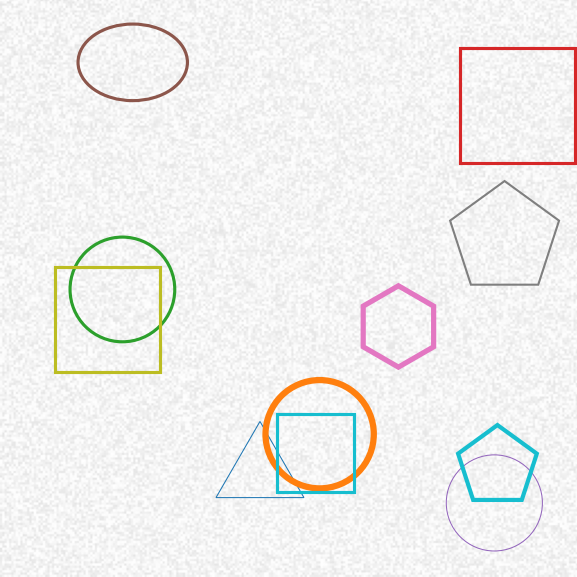[{"shape": "triangle", "thickness": 0.5, "radius": 0.44, "center": [0.45, 0.181]}, {"shape": "circle", "thickness": 3, "radius": 0.47, "center": [0.554, 0.247]}, {"shape": "circle", "thickness": 1.5, "radius": 0.45, "center": [0.212, 0.498]}, {"shape": "square", "thickness": 1.5, "radius": 0.5, "center": [0.896, 0.816]}, {"shape": "circle", "thickness": 0.5, "radius": 0.42, "center": [0.856, 0.128]}, {"shape": "oval", "thickness": 1.5, "radius": 0.47, "center": [0.23, 0.891]}, {"shape": "hexagon", "thickness": 2.5, "radius": 0.35, "center": [0.69, 0.434]}, {"shape": "pentagon", "thickness": 1, "radius": 0.5, "center": [0.874, 0.586]}, {"shape": "square", "thickness": 1.5, "radius": 0.45, "center": [0.186, 0.446]}, {"shape": "square", "thickness": 1.5, "radius": 0.33, "center": [0.546, 0.215]}, {"shape": "pentagon", "thickness": 2, "radius": 0.36, "center": [0.861, 0.191]}]